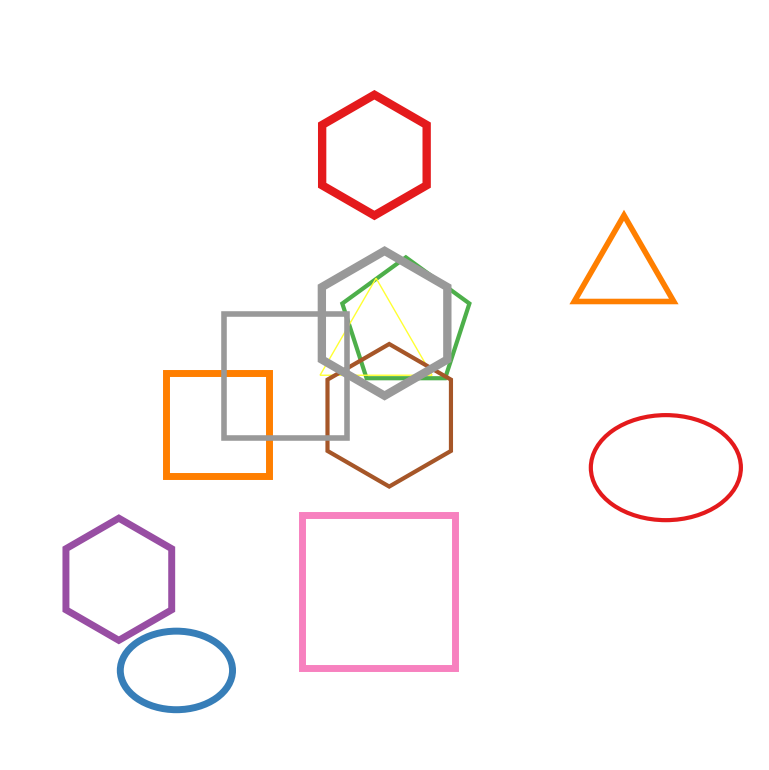[{"shape": "oval", "thickness": 1.5, "radius": 0.49, "center": [0.865, 0.393]}, {"shape": "hexagon", "thickness": 3, "radius": 0.39, "center": [0.486, 0.799]}, {"shape": "oval", "thickness": 2.5, "radius": 0.36, "center": [0.229, 0.129]}, {"shape": "pentagon", "thickness": 1.5, "radius": 0.43, "center": [0.527, 0.579]}, {"shape": "hexagon", "thickness": 2.5, "radius": 0.4, "center": [0.154, 0.248]}, {"shape": "triangle", "thickness": 2, "radius": 0.37, "center": [0.81, 0.646]}, {"shape": "square", "thickness": 2.5, "radius": 0.34, "center": [0.282, 0.449]}, {"shape": "triangle", "thickness": 0.5, "radius": 0.42, "center": [0.488, 0.555]}, {"shape": "hexagon", "thickness": 1.5, "radius": 0.46, "center": [0.505, 0.461]}, {"shape": "square", "thickness": 2.5, "radius": 0.5, "center": [0.492, 0.231]}, {"shape": "square", "thickness": 2, "radius": 0.4, "center": [0.371, 0.512]}, {"shape": "hexagon", "thickness": 3, "radius": 0.47, "center": [0.499, 0.58]}]